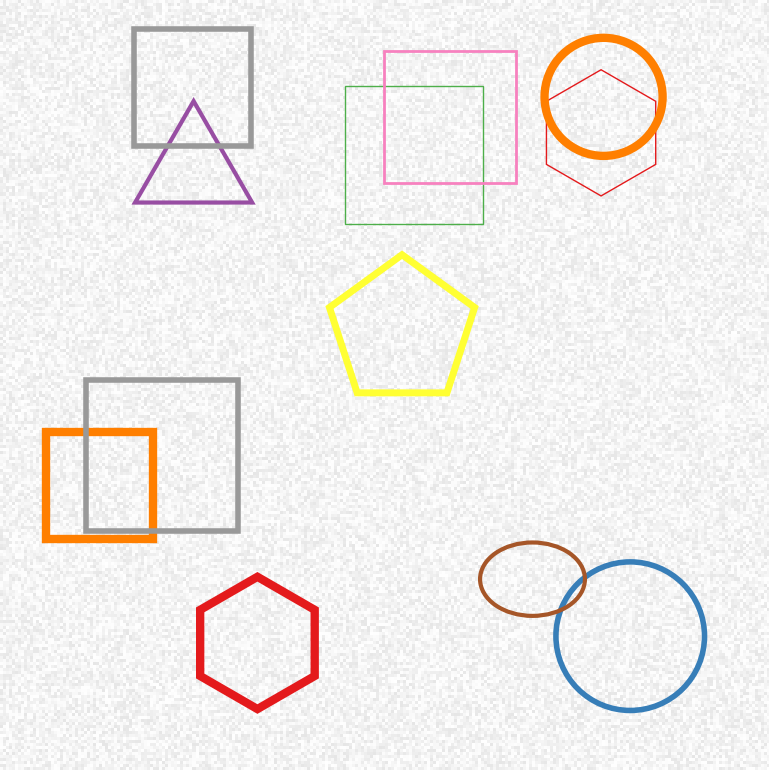[{"shape": "hexagon", "thickness": 0.5, "radius": 0.41, "center": [0.781, 0.827]}, {"shape": "hexagon", "thickness": 3, "radius": 0.43, "center": [0.334, 0.165]}, {"shape": "circle", "thickness": 2, "radius": 0.48, "center": [0.818, 0.174]}, {"shape": "square", "thickness": 0.5, "radius": 0.45, "center": [0.538, 0.798]}, {"shape": "triangle", "thickness": 1.5, "radius": 0.44, "center": [0.251, 0.781]}, {"shape": "square", "thickness": 3, "radius": 0.35, "center": [0.129, 0.37]}, {"shape": "circle", "thickness": 3, "radius": 0.38, "center": [0.784, 0.874]}, {"shape": "pentagon", "thickness": 2.5, "radius": 0.5, "center": [0.522, 0.57]}, {"shape": "oval", "thickness": 1.5, "radius": 0.34, "center": [0.692, 0.248]}, {"shape": "square", "thickness": 1, "radius": 0.43, "center": [0.584, 0.848]}, {"shape": "square", "thickness": 2, "radius": 0.49, "center": [0.21, 0.408]}, {"shape": "square", "thickness": 2, "radius": 0.38, "center": [0.25, 0.886]}]